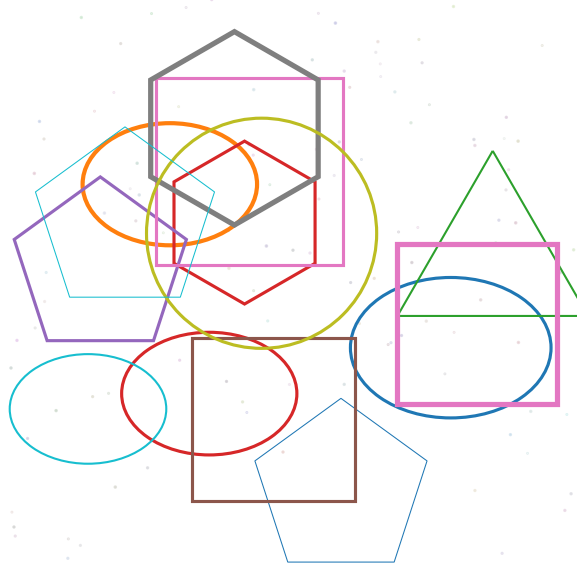[{"shape": "pentagon", "thickness": 0.5, "radius": 0.78, "center": [0.59, 0.153]}, {"shape": "oval", "thickness": 1.5, "radius": 0.87, "center": [0.78, 0.397]}, {"shape": "oval", "thickness": 2, "radius": 0.76, "center": [0.294, 0.68]}, {"shape": "triangle", "thickness": 1, "radius": 0.95, "center": [0.853, 0.547]}, {"shape": "hexagon", "thickness": 1.5, "radius": 0.71, "center": [0.423, 0.614]}, {"shape": "oval", "thickness": 1.5, "radius": 0.76, "center": [0.362, 0.318]}, {"shape": "pentagon", "thickness": 1.5, "radius": 0.78, "center": [0.174, 0.536]}, {"shape": "square", "thickness": 1.5, "radius": 0.71, "center": [0.474, 0.272]}, {"shape": "square", "thickness": 2.5, "radius": 0.69, "center": [0.826, 0.438]}, {"shape": "square", "thickness": 1.5, "radius": 0.81, "center": [0.432, 0.703]}, {"shape": "hexagon", "thickness": 2.5, "radius": 0.84, "center": [0.406, 0.777]}, {"shape": "circle", "thickness": 1.5, "radius": 1.0, "center": [0.453, 0.595]}, {"shape": "pentagon", "thickness": 0.5, "radius": 0.82, "center": [0.216, 0.616]}, {"shape": "oval", "thickness": 1, "radius": 0.68, "center": [0.152, 0.291]}]